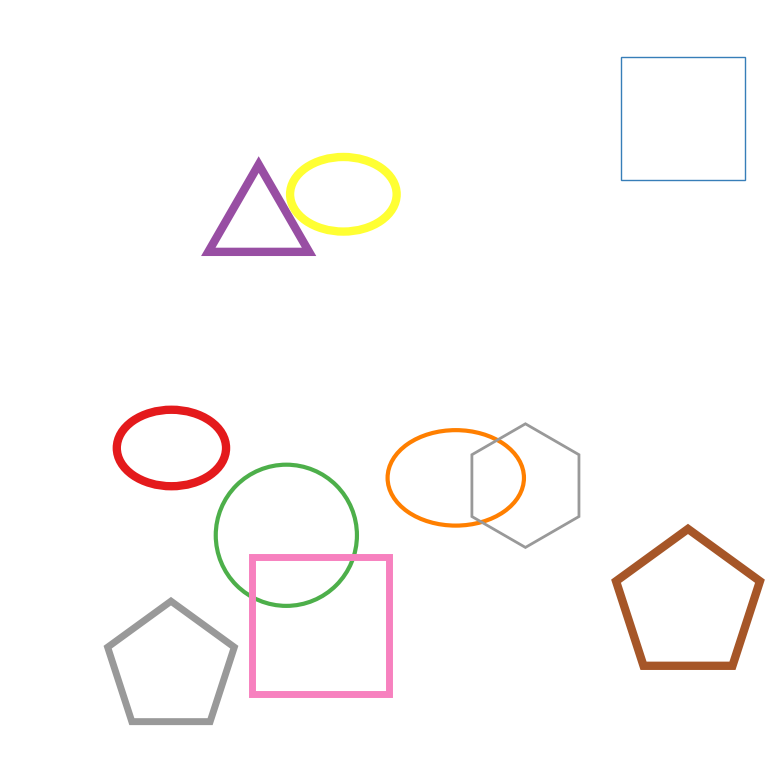[{"shape": "oval", "thickness": 3, "radius": 0.35, "center": [0.223, 0.418]}, {"shape": "square", "thickness": 0.5, "radius": 0.4, "center": [0.887, 0.846]}, {"shape": "circle", "thickness": 1.5, "radius": 0.46, "center": [0.372, 0.305]}, {"shape": "triangle", "thickness": 3, "radius": 0.38, "center": [0.336, 0.711]}, {"shape": "oval", "thickness": 1.5, "radius": 0.44, "center": [0.592, 0.379]}, {"shape": "oval", "thickness": 3, "radius": 0.35, "center": [0.446, 0.748]}, {"shape": "pentagon", "thickness": 3, "radius": 0.49, "center": [0.893, 0.215]}, {"shape": "square", "thickness": 2.5, "radius": 0.45, "center": [0.417, 0.187]}, {"shape": "hexagon", "thickness": 1, "radius": 0.4, "center": [0.682, 0.369]}, {"shape": "pentagon", "thickness": 2.5, "radius": 0.43, "center": [0.222, 0.133]}]